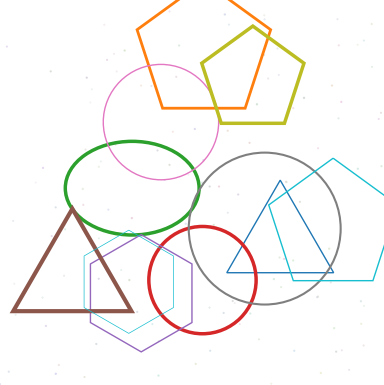[{"shape": "triangle", "thickness": 1, "radius": 0.8, "center": [0.728, 0.372]}, {"shape": "pentagon", "thickness": 2, "radius": 0.91, "center": [0.53, 0.866]}, {"shape": "oval", "thickness": 2.5, "radius": 0.87, "center": [0.343, 0.511]}, {"shape": "circle", "thickness": 2.5, "radius": 0.7, "center": [0.526, 0.272]}, {"shape": "hexagon", "thickness": 1, "radius": 0.76, "center": [0.367, 0.238]}, {"shape": "triangle", "thickness": 3, "radius": 0.89, "center": [0.188, 0.28]}, {"shape": "circle", "thickness": 1, "radius": 0.75, "center": [0.418, 0.683]}, {"shape": "circle", "thickness": 1.5, "radius": 0.99, "center": [0.688, 0.406]}, {"shape": "pentagon", "thickness": 2.5, "radius": 0.7, "center": [0.657, 0.793]}, {"shape": "pentagon", "thickness": 1, "radius": 0.88, "center": [0.865, 0.413]}, {"shape": "hexagon", "thickness": 0.5, "radius": 0.67, "center": [0.334, 0.268]}]